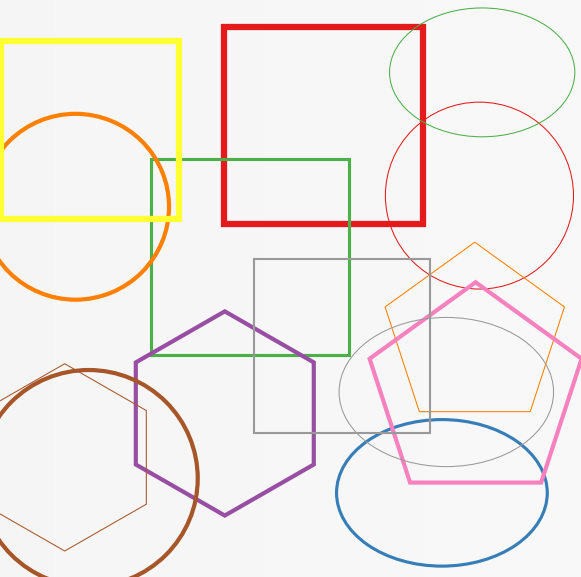[{"shape": "square", "thickness": 3, "radius": 0.86, "center": [0.556, 0.782]}, {"shape": "circle", "thickness": 0.5, "radius": 0.81, "center": [0.825, 0.66]}, {"shape": "oval", "thickness": 1.5, "radius": 0.91, "center": [0.76, 0.146]}, {"shape": "oval", "thickness": 0.5, "radius": 0.8, "center": [0.83, 0.874]}, {"shape": "square", "thickness": 1.5, "radius": 0.85, "center": [0.43, 0.554]}, {"shape": "hexagon", "thickness": 2, "radius": 0.88, "center": [0.387, 0.283]}, {"shape": "pentagon", "thickness": 0.5, "radius": 0.81, "center": [0.817, 0.418]}, {"shape": "circle", "thickness": 2, "radius": 0.8, "center": [0.13, 0.641]}, {"shape": "square", "thickness": 3, "radius": 0.77, "center": [0.155, 0.774]}, {"shape": "hexagon", "thickness": 0.5, "radius": 0.81, "center": [0.111, 0.207]}, {"shape": "circle", "thickness": 2, "radius": 0.94, "center": [0.153, 0.171]}, {"shape": "pentagon", "thickness": 2, "radius": 0.96, "center": [0.818, 0.319]}, {"shape": "oval", "thickness": 0.5, "radius": 0.92, "center": [0.768, 0.32]}, {"shape": "square", "thickness": 1, "radius": 0.76, "center": [0.589, 0.4]}]